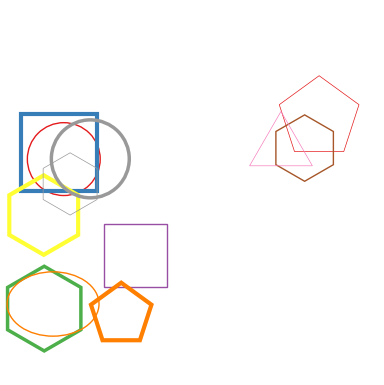[{"shape": "pentagon", "thickness": 0.5, "radius": 0.54, "center": [0.829, 0.694]}, {"shape": "circle", "thickness": 1, "radius": 0.47, "center": [0.166, 0.587]}, {"shape": "square", "thickness": 3, "radius": 0.5, "center": [0.153, 0.604]}, {"shape": "hexagon", "thickness": 2.5, "radius": 0.55, "center": [0.115, 0.198]}, {"shape": "square", "thickness": 1, "radius": 0.41, "center": [0.352, 0.337]}, {"shape": "pentagon", "thickness": 3, "radius": 0.41, "center": [0.315, 0.183]}, {"shape": "oval", "thickness": 1, "radius": 0.6, "center": [0.138, 0.21]}, {"shape": "hexagon", "thickness": 3, "radius": 0.52, "center": [0.114, 0.441]}, {"shape": "hexagon", "thickness": 1, "radius": 0.43, "center": [0.791, 0.615]}, {"shape": "triangle", "thickness": 0.5, "radius": 0.47, "center": [0.73, 0.616]}, {"shape": "circle", "thickness": 2.5, "radius": 0.51, "center": [0.235, 0.587]}, {"shape": "hexagon", "thickness": 0.5, "radius": 0.4, "center": [0.182, 0.522]}]